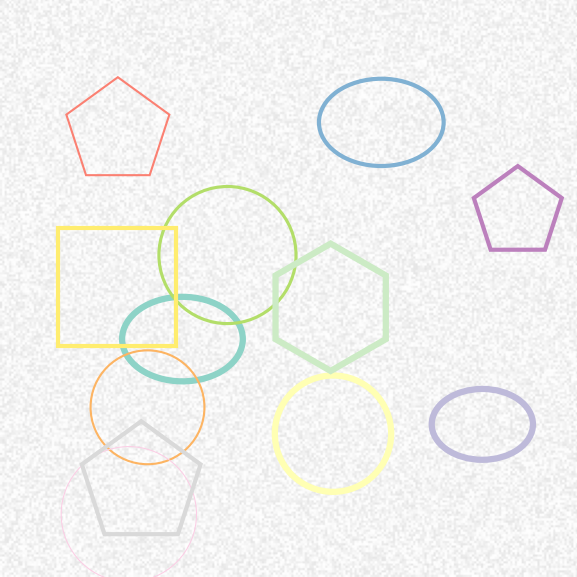[{"shape": "oval", "thickness": 3, "radius": 0.52, "center": [0.316, 0.412]}, {"shape": "circle", "thickness": 3, "radius": 0.5, "center": [0.577, 0.248]}, {"shape": "oval", "thickness": 3, "radius": 0.44, "center": [0.835, 0.264]}, {"shape": "pentagon", "thickness": 1, "radius": 0.47, "center": [0.204, 0.772]}, {"shape": "oval", "thickness": 2, "radius": 0.54, "center": [0.66, 0.787]}, {"shape": "circle", "thickness": 1, "radius": 0.49, "center": [0.255, 0.294]}, {"shape": "circle", "thickness": 1.5, "radius": 0.59, "center": [0.394, 0.557]}, {"shape": "circle", "thickness": 0.5, "radius": 0.59, "center": [0.223, 0.109]}, {"shape": "pentagon", "thickness": 2, "radius": 0.54, "center": [0.245, 0.162]}, {"shape": "pentagon", "thickness": 2, "radius": 0.4, "center": [0.897, 0.631]}, {"shape": "hexagon", "thickness": 3, "radius": 0.55, "center": [0.573, 0.467]}, {"shape": "square", "thickness": 2, "radius": 0.51, "center": [0.203, 0.503]}]